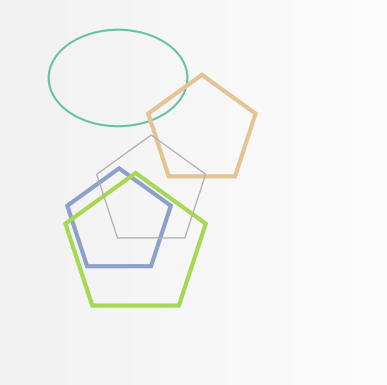[{"shape": "oval", "thickness": 1.5, "radius": 0.9, "center": [0.305, 0.797]}, {"shape": "pentagon", "thickness": 3, "radius": 0.7, "center": [0.307, 0.422]}, {"shape": "pentagon", "thickness": 3, "radius": 0.95, "center": [0.35, 0.36]}, {"shape": "pentagon", "thickness": 3, "radius": 0.73, "center": [0.521, 0.66]}, {"shape": "pentagon", "thickness": 1, "radius": 0.74, "center": [0.39, 0.502]}]